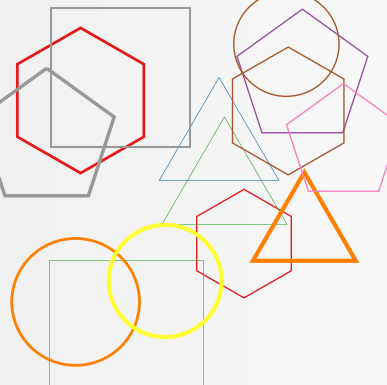[{"shape": "hexagon", "thickness": 2, "radius": 0.94, "center": [0.208, 0.739]}, {"shape": "hexagon", "thickness": 1, "radius": 0.7, "center": [0.63, 0.367]}, {"shape": "triangle", "thickness": 0.5, "radius": 0.89, "center": [0.565, 0.62]}, {"shape": "square", "thickness": 0.5, "radius": 0.99, "center": [0.326, 0.126]}, {"shape": "triangle", "thickness": 0.5, "radius": 0.93, "center": [0.579, 0.51]}, {"shape": "pentagon", "thickness": 1, "radius": 0.89, "center": [0.78, 0.799]}, {"shape": "circle", "thickness": 2, "radius": 0.82, "center": [0.195, 0.216]}, {"shape": "triangle", "thickness": 3, "radius": 0.77, "center": [0.785, 0.399]}, {"shape": "circle", "thickness": 3, "radius": 0.73, "center": [0.426, 0.27]}, {"shape": "hexagon", "thickness": 1, "radius": 0.83, "center": [0.744, 0.712]}, {"shape": "circle", "thickness": 1, "radius": 0.68, "center": [0.739, 0.886]}, {"shape": "pentagon", "thickness": 1, "radius": 0.77, "center": [0.887, 0.628]}, {"shape": "square", "thickness": 1.5, "radius": 0.9, "center": [0.311, 0.799]}, {"shape": "pentagon", "thickness": 2.5, "radius": 0.92, "center": [0.12, 0.64]}]